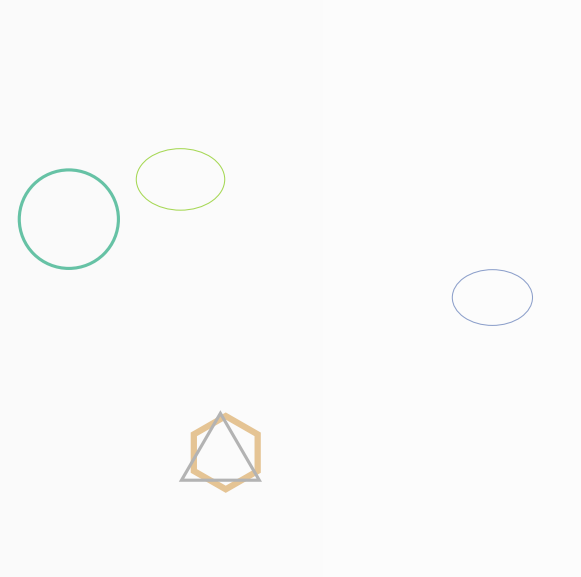[{"shape": "circle", "thickness": 1.5, "radius": 0.43, "center": [0.118, 0.62]}, {"shape": "oval", "thickness": 0.5, "radius": 0.34, "center": [0.847, 0.484]}, {"shape": "oval", "thickness": 0.5, "radius": 0.38, "center": [0.311, 0.688]}, {"shape": "hexagon", "thickness": 3, "radius": 0.32, "center": [0.388, 0.215]}, {"shape": "triangle", "thickness": 1.5, "radius": 0.39, "center": [0.379, 0.206]}]